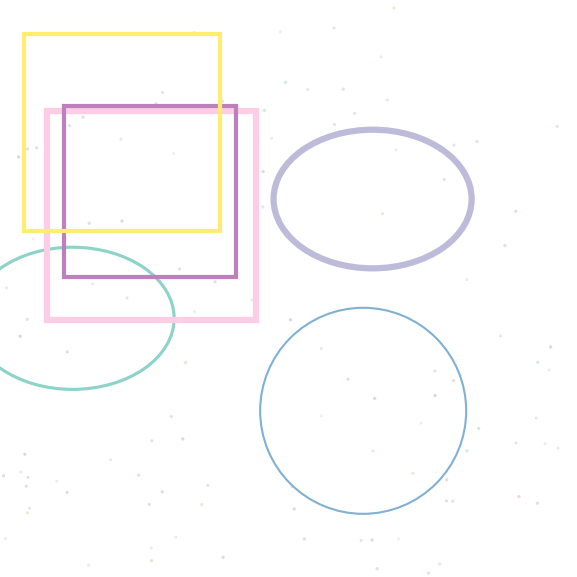[{"shape": "oval", "thickness": 1.5, "radius": 0.88, "center": [0.126, 0.448]}, {"shape": "oval", "thickness": 3, "radius": 0.86, "center": [0.645, 0.655]}, {"shape": "circle", "thickness": 1, "radius": 0.89, "center": [0.629, 0.288]}, {"shape": "square", "thickness": 3, "radius": 0.9, "center": [0.263, 0.626]}, {"shape": "square", "thickness": 2, "radius": 0.74, "center": [0.26, 0.668]}, {"shape": "square", "thickness": 2, "radius": 0.85, "center": [0.211, 0.77]}]